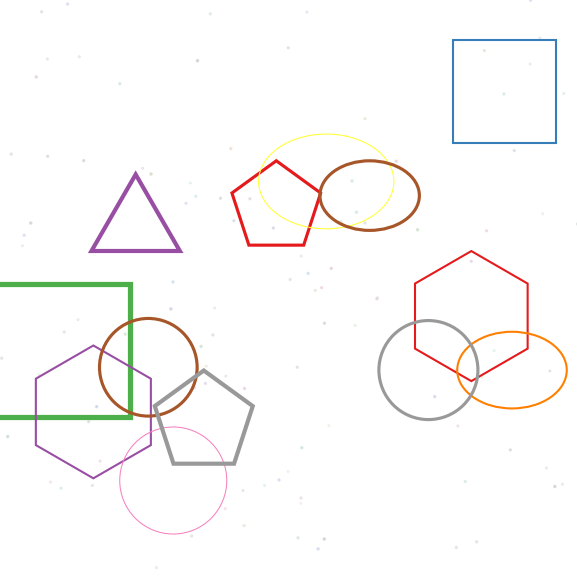[{"shape": "pentagon", "thickness": 1.5, "radius": 0.4, "center": [0.478, 0.64]}, {"shape": "hexagon", "thickness": 1, "radius": 0.56, "center": [0.816, 0.452]}, {"shape": "square", "thickness": 1, "radius": 0.45, "center": [0.874, 0.841]}, {"shape": "square", "thickness": 2.5, "radius": 0.57, "center": [0.111, 0.392]}, {"shape": "hexagon", "thickness": 1, "radius": 0.57, "center": [0.162, 0.286]}, {"shape": "triangle", "thickness": 2, "radius": 0.44, "center": [0.235, 0.609]}, {"shape": "oval", "thickness": 1, "radius": 0.47, "center": [0.887, 0.358]}, {"shape": "oval", "thickness": 0.5, "radius": 0.59, "center": [0.565, 0.685]}, {"shape": "circle", "thickness": 1.5, "radius": 0.42, "center": [0.257, 0.363]}, {"shape": "oval", "thickness": 1.5, "radius": 0.43, "center": [0.64, 0.66]}, {"shape": "circle", "thickness": 0.5, "radius": 0.46, "center": [0.3, 0.167]}, {"shape": "circle", "thickness": 1.5, "radius": 0.43, "center": [0.742, 0.358]}, {"shape": "pentagon", "thickness": 2, "radius": 0.45, "center": [0.353, 0.268]}]